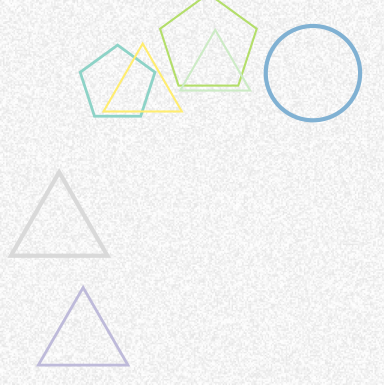[{"shape": "pentagon", "thickness": 2, "radius": 0.51, "center": [0.305, 0.781]}, {"shape": "triangle", "thickness": 2, "radius": 0.67, "center": [0.216, 0.119]}, {"shape": "circle", "thickness": 3, "radius": 0.61, "center": [0.813, 0.81]}, {"shape": "pentagon", "thickness": 1.5, "radius": 0.66, "center": [0.541, 0.884]}, {"shape": "triangle", "thickness": 3, "radius": 0.72, "center": [0.154, 0.408]}, {"shape": "triangle", "thickness": 1.5, "radius": 0.52, "center": [0.559, 0.817]}, {"shape": "triangle", "thickness": 1.5, "radius": 0.59, "center": [0.371, 0.769]}]